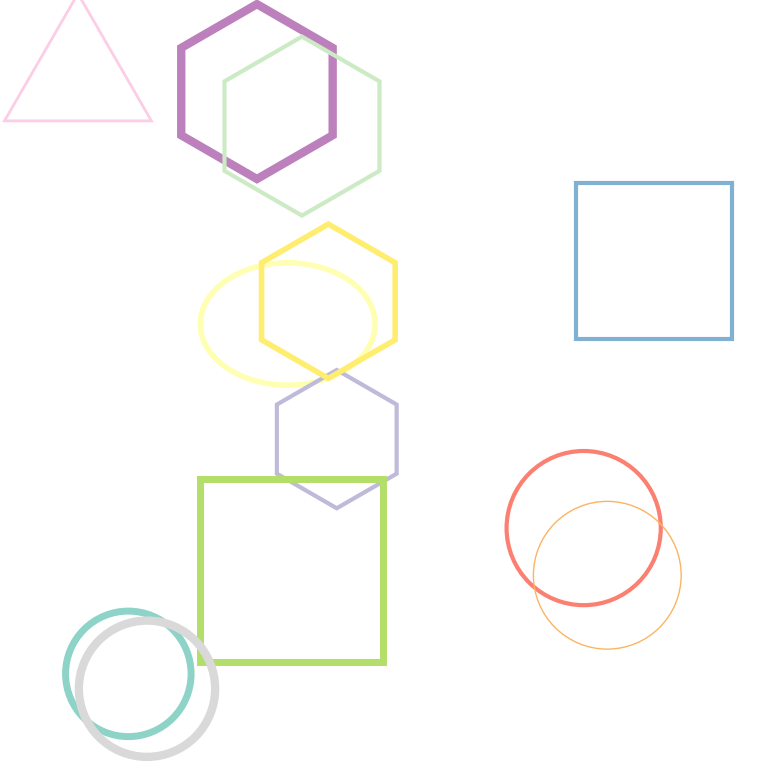[{"shape": "circle", "thickness": 2.5, "radius": 0.41, "center": [0.167, 0.125]}, {"shape": "oval", "thickness": 2, "radius": 0.57, "center": [0.374, 0.579]}, {"shape": "hexagon", "thickness": 1.5, "radius": 0.45, "center": [0.437, 0.43]}, {"shape": "circle", "thickness": 1.5, "radius": 0.5, "center": [0.758, 0.314]}, {"shape": "square", "thickness": 1.5, "radius": 0.51, "center": [0.85, 0.661]}, {"shape": "circle", "thickness": 0.5, "radius": 0.48, "center": [0.789, 0.253]}, {"shape": "square", "thickness": 2.5, "radius": 0.59, "center": [0.378, 0.259]}, {"shape": "triangle", "thickness": 1, "radius": 0.55, "center": [0.101, 0.898]}, {"shape": "circle", "thickness": 3, "radius": 0.44, "center": [0.191, 0.106]}, {"shape": "hexagon", "thickness": 3, "radius": 0.57, "center": [0.334, 0.881]}, {"shape": "hexagon", "thickness": 1.5, "radius": 0.58, "center": [0.392, 0.836]}, {"shape": "hexagon", "thickness": 2, "radius": 0.5, "center": [0.426, 0.609]}]